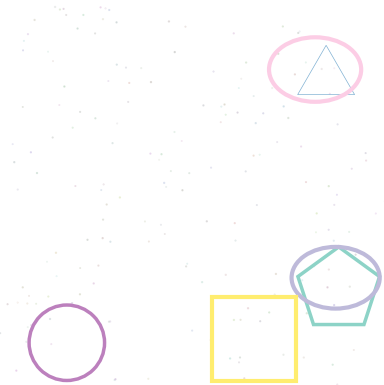[{"shape": "pentagon", "thickness": 2.5, "radius": 0.56, "center": [0.88, 0.247]}, {"shape": "oval", "thickness": 3, "radius": 0.57, "center": [0.872, 0.279]}, {"shape": "triangle", "thickness": 0.5, "radius": 0.43, "center": [0.847, 0.797]}, {"shape": "oval", "thickness": 3, "radius": 0.6, "center": [0.818, 0.819]}, {"shape": "circle", "thickness": 2.5, "radius": 0.49, "center": [0.174, 0.11]}, {"shape": "square", "thickness": 3, "radius": 0.54, "center": [0.66, 0.12]}]